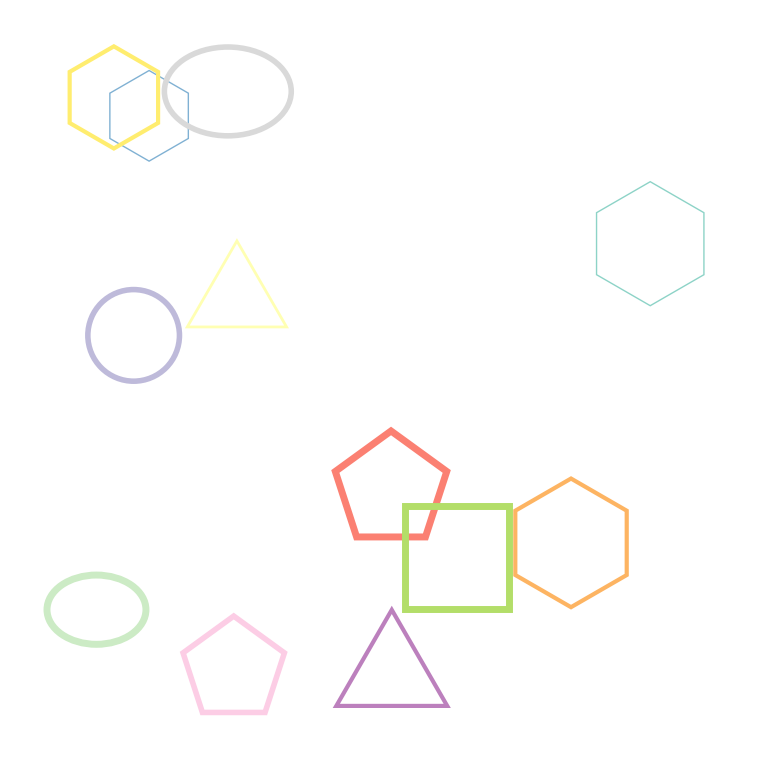[{"shape": "hexagon", "thickness": 0.5, "radius": 0.4, "center": [0.844, 0.684]}, {"shape": "triangle", "thickness": 1, "radius": 0.37, "center": [0.308, 0.613]}, {"shape": "circle", "thickness": 2, "radius": 0.3, "center": [0.174, 0.564]}, {"shape": "pentagon", "thickness": 2.5, "radius": 0.38, "center": [0.508, 0.364]}, {"shape": "hexagon", "thickness": 0.5, "radius": 0.29, "center": [0.194, 0.85]}, {"shape": "hexagon", "thickness": 1.5, "radius": 0.42, "center": [0.742, 0.295]}, {"shape": "square", "thickness": 2.5, "radius": 0.34, "center": [0.594, 0.276]}, {"shape": "pentagon", "thickness": 2, "radius": 0.35, "center": [0.304, 0.131]}, {"shape": "oval", "thickness": 2, "radius": 0.41, "center": [0.296, 0.881]}, {"shape": "triangle", "thickness": 1.5, "radius": 0.42, "center": [0.509, 0.125]}, {"shape": "oval", "thickness": 2.5, "radius": 0.32, "center": [0.125, 0.208]}, {"shape": "hexagon", "thickness": 1.5, "radius": 0.33, "center": [0.148, 0.873]}]